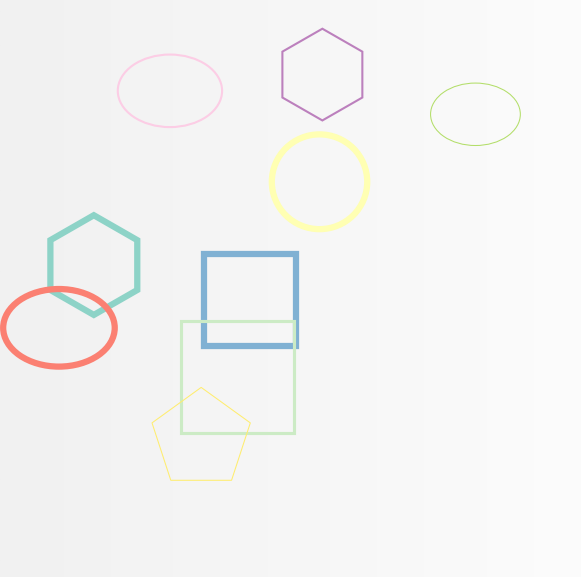[{"shape": "hexagon", "thickness": 3, "radius": 0.43, "center": [0.161, 0.54]}, {"shape": "circle", "thickness": 3, "radius": 0.41, "center": [0.55, 0.684]}, {"shape": "oval", "thickness": 3, "radius": 0.48, "center": [0.101, 0.431]}, {"shape": "square", "thickness": 3, "radius": 0.4, "center": [0.43, 0.479]}, {"shape": "oval", "thickness": 0.5, "radius": 0.39, "center": [0.818, 0.801]}, {"shape": "oval", "thickness": 1, "radius": 0.45, "center": [0.292, 0.842]}, {"shape": "hexagon", "thickness": 1, "radius": 0.4, "center": [0.555, 0.87]}, {"shape": "square", "thickness": 1.5, "radius": 0.49, "center": [0.409, 0.346]}, {"shape": "pentagon", "thickness": 0.5, "radius": 0.44, "center": [0.346, 0.239]}]